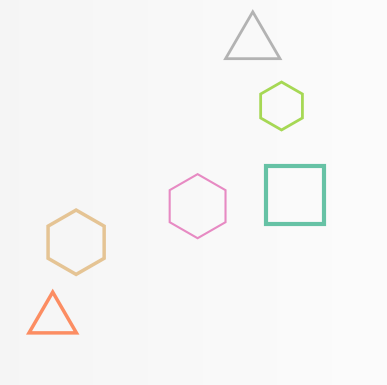[{"shape": "square", "thickness": 3, "radius": 0.38, "center": [0.762, 0.494]}, {"shape": "triangle", "thickness": 2.5, "radius": 0.35, "center": [0.136, 0.171]}, {"shape": "hexagon", "thickness": 1.5, "radius": 0.42, "center": [0.51, 0.464]}, {"shape": "hexagon", "thickness": 2, "radius": 0.31, "center": [0.727, 0.725]}, {"shape": "hexagon", "thickness": 2.5, "radius": 0.42, "center": [0.196, 0.371]}, {"shape": "triangle", "thickness": 2, "radius": 0.41, "center": [0.652, 0.888]}]